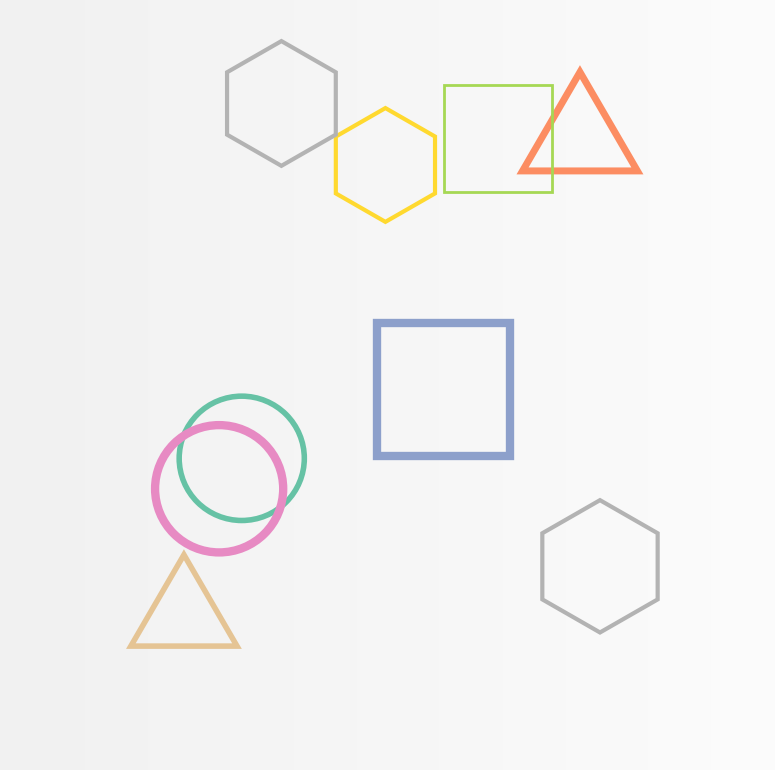[{"shape": "circle", "thickness": 2, "radius": 0.4, "center": [0.312, 0.405]}, {"shape": "triangle", "thickness": 2.5, "radius": 0.43, "center": [0.748, 0.821]}, {"shape": "square", "thickness": 3, "radius": 0.43, "center": [0.573, 0.494]}, {"shape": "circle", "thickness": 3, "radius": 0.41, "center": [0.283, 0.365]}, {"shape": "square", "thickness": 1, "radius": 0.35, "center": [0.643, 0.82]}, {"shape": "hexagon", "thickness": 1.5, "radius": 0.37, "center": [0.497, 0.786]}, {"shape": "triangle", "thickness": 2, "radius": 0.4, "center": [0.237, 0.2]}, {"shape": "hexagon", "thickness": 1.5, "radius": 0.41, "center": [0.363, 0.866]}, {"shape": "hexagon", "thickness": 1.5, "radius": 0.43, "center": [0.774, 0.265]}]